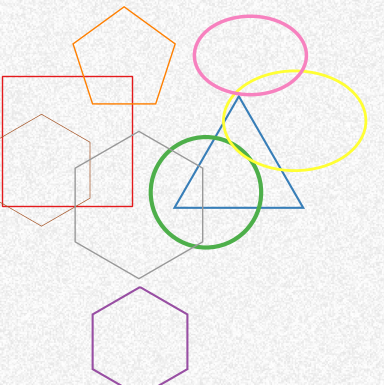[{"shape": "square", "thickness": 1, "radius": 0.84, "center": [0.173, 0.633]}, {"shape": "triangle", "thickness": 1.5, "radius": 0.97, "center": [0.62, 0.557]}, {"shape": "circle", "thickness": 3, "radius": 0.72, "center": [0.535, 0.501]}, {"shape": "hexagon", "thickness": 1.5, "radius": 0.71, "center": [0.364, 0.112]}, {"shape": "pentagon", "thickness": 1, "radius": 0.7, "center": [0.322, 0.843]}, {"shape": "oval", "thickness": 2, "radius": 0.92, "center": [0.765, 0.686]}, {"shape": "hexagon", "thickness": 0.5, "radius": 0.73, "center": [0.108, 0.558]}, {"shape": "oval", "thickness": 2.5, "radius": 0.73, "center": [0.65, 0.856]}, {"shape": "hexagon", "thickness": 1, "radius": 0.96, "center": [0.361, 0.467]}]